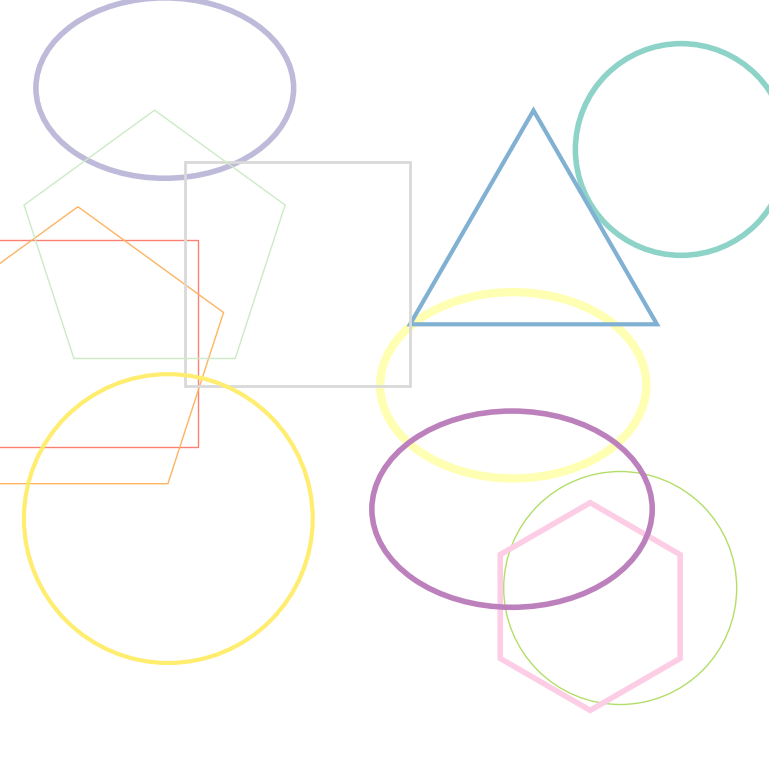[{"shape": "circle", "thickness": 2, "radius": 0.69, "center": [0.885, 0.806]}, {"shape": "oval", "thickness": 3, "radius": 0.86, "center": [0.667, 0.5]}, {"shape": "oval", "thickness": 2, "radius": 0.84, "center": [0.214, 0.886]}, {"shape": "square", "thickness": 0.5, "radius": 0.67, "center": [0.122, 0.553]}, {"shape": "triangle", "thickness": 1.5, "radius": 0.93, "center": [0.693, 0.671]}, {"shape": "pentagon", "thickness": 0.5, "radius": 0.99, "center": [0.101, 0.533]}, {"shape": "circle", "thickness": 0.5, "radius": 0.76, "center": [0.805, 0.236]}, {"shape": "hexagon", "thickness": 2, "radius": 0.67, "center": [0.766, 0.212]}, {"shape": "square", "thickness": 1, "radius": 0.73, "center": [0.386, 0.644]}, {"shape": "oval", "thickness": 2, "radius": 0.91, "center": [0.665, 0.339]}, {"shape": "pentagon", "thickness": 0.5, "radius": 0.89, "center": [0.201, 0.679]}, {"shape": "circle", "thickness": 1.5, "radius": 0.94, "center": [0.219, 0.327]}]